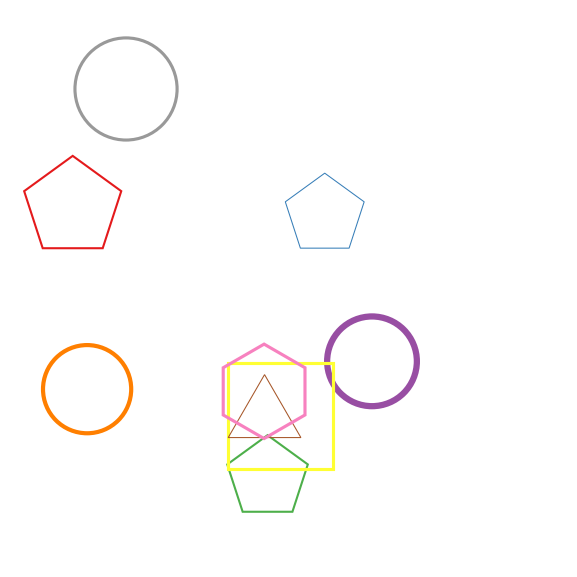[{"shape": "pentagon", "thickness": 1, "radius": 0.44, "center": [0.126, 0.641]}, {"shape": "pentagon", "thickness": 0.5, "radius": 0.36, "center": [0.562, 0.627]}, {"shape": "pentagon", "thickness": 1, "radius": 0.37, "center": [0.463, 0.172]}, {"shape": "circle", "thickness": 3, "radius": 0.39, "center": [0.644, 0.373]}, {"shape": "circle", "thickness": 2, "radius": 0.38, "center": [0.151, 0.325]}, {"shape": "square", "thickness": 1.5, "radius": 0.46, "center": [0.486, 0.279]}, {"shape": "triangle", "thickness": 0.5, "radius": 0.36, "center": [0.458, 0.278]}, {"shape": "hexagon", "thickness": 1.5, "radius": 0.41, "center": [0.457, 0.321]}, {"shape": "circle", "thickness": 1.5, "radius": 0.44, "center": [0.218, 0.845]}]